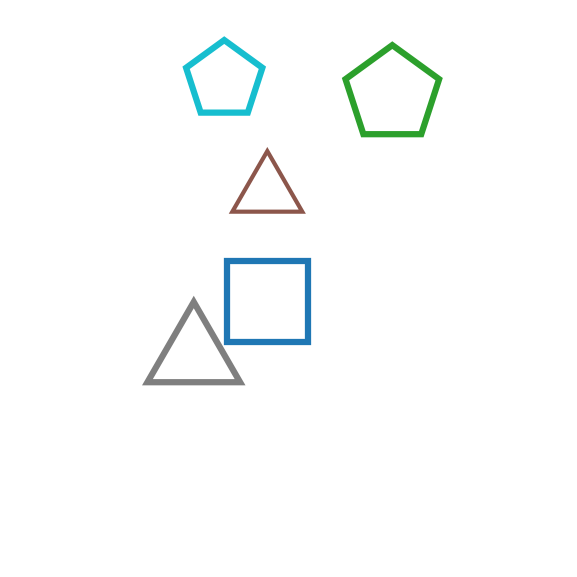[{"shape": "square", "thickness": 3, "radius": 0.35, "center": [0.463, 0.477]}, {"shape": "pentagon", "thickness": 3, "radius": 0.43, "center": [0.679, 0.836]}, {"shape": "triangle", "thickness": 2, "radius": 0.35, "center": [0.463, 0.668]}, {"shape": "triangle", "thickness": 3, "radius": 0.46, "center": [0.336, 0.384]}, {"shape": "pentagon", "thickness": 3, "radius": 0.35, "center": [0.388, 0.86]}]